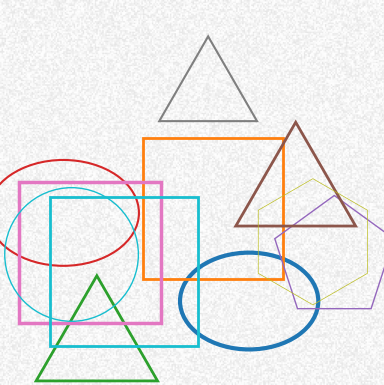[{"shape": "oval", "thickness": 3, "radius": 0.9, "center": [0.647, 0.218]}, {"shape": "square", "thickness": 2, "radius": 0.91, "center": [0.553, 0.459]}, {"shape": "triangle", "thickness": 2, "radius": 0.91, "center": [0.252, 0.102]}, {"shape": "oval", "thickness": 1.5, "radius": 0.98, "center": [0.164, 0.447]}, {"shape": "pentagon", "thickness": 1, "radius": 0.81, "center": [0.868, 0.33]}, {"shape": "triangle", "thickness": 2, "radius": 0.9, "center": [0.768, 0.503]}, {"shape": "square", "thickness": 2.5, "radius": 0.92, "center": [0.234, 0.344]}, {"shape": "triangle", "thickness": 1.5, "radius": 0.73, "center": [0.541, 0.759]}, {"shape": "hexagon", "thickness": 0.5, "radius": 0.82, "center": [0.813, 0.372]}, {"shape": "square", "thickness": 2, "radius": 0.96, "center": [0.322, 0.295]}, {"shape": "circle", "thickness": 1, "radius": 0.87, "center": [0.186, 0.339]}]